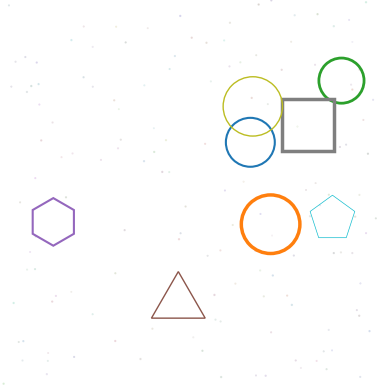[{"shape": "circle", "thickness": 1.5, "radius": 0.32, "center": [0.65, 0.63]}, {"shape": "circle", "thickness": 2.5, "radius": 0.38, "center": [0.703, 0.418]}, {"shape": "circle", "thickness": 2, "radius": 0.29, "center": [0.887, 0.791]}, {"shape": "hexagon", "thickness": 1.5, "radius": 0.31, "center": [0.138, 0.424]}, {"shape": "triangle", "thickness": 1, "radius": 0.4, "center": [0.463, 0.214]}, {"shape": "square", "thickness": 2.5, "radius": 0.34, "center": [0.8, 0.675]}, {"shape": "circle", "thickness": 1, "radius": 0.39, "center": [0.657, 0.724]}, {"shape": "pentagon", "thickness": 0.5, "radius": 0.3, "center": [0.864, 0.432]}]